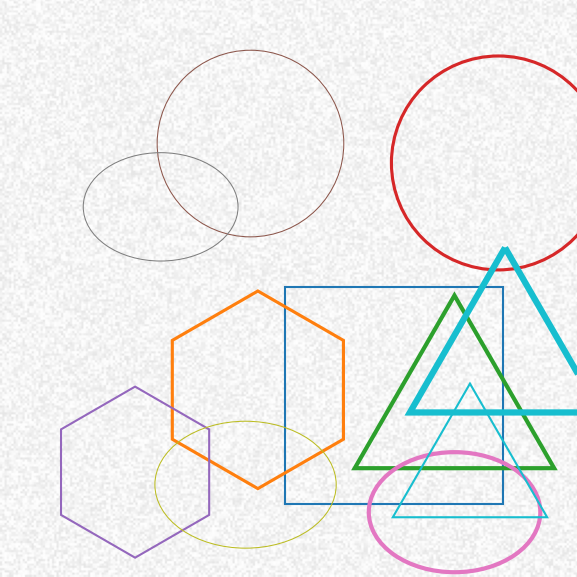[{"shape": "square", "thickness": 1, "radius": 0.94, "center": [0.682, 0.315]}, {"shape": "hexagon", "thickness": 1.5, "radius": 0.86, "center": [0.447, 0.324]}, {"shape": "triangle", "thickness": 2, "radius": 1.0, "center": [0.787, 0.288]}, {"shape": "circle", "thickness": 1.5, "radius": 0.93, "center": [0.863, 0.717]}, {"shape": "hexagon", "thickness": 1, "radius": 0.74, "center": [0.234, 0.182]}, {"shape": "circle", "thickness": 0.5, "radius": 0.81, "center": [0.434, 0.751]}, {"shape": "oval", "thickness": 2, "radius": 0.74, "center": [0.787, 0.112]}, {"shape": "oval", "thickness": 0.5, "radius": 0.67, "center": [0.278, 0.641]}, {"shape": "oval", "thickness": 0.5, "radius": 0.78, "center": [0.425, 0.16]}, {"shape": "triangle", "thickness": 1, "radius": 0.77, "center": [0.814, 0.181]}, {"shape": "triangle", "thickness": 3, "radius": 0.95, "center": [0.875, 0.38]}]